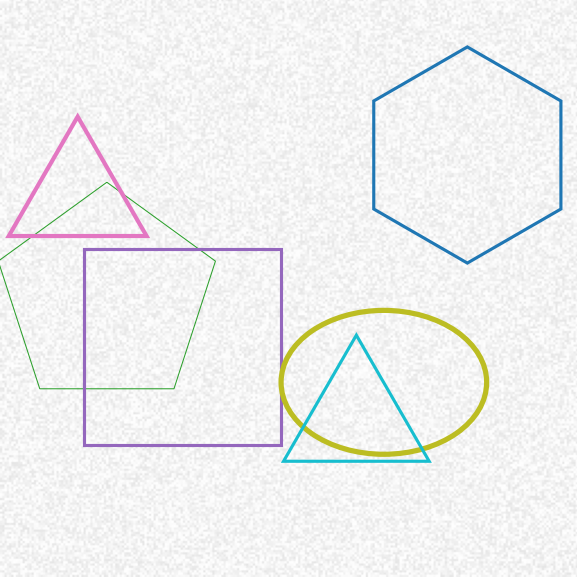[{"shape": "hexagon", "thickness": 1.5, "radius": 0.94, "center": [0.809, 0.731]}, {"shape": "pentagon", "thickness": 0.5, "radius": 0.99, "center": [0.185, 0.486]}, {"shape": "square", "thickness": 1.5, "radius": 0.85, "center": [0.316, 0.399]}, {"shape": "triangle", "thickness": 2, "radius": 0.69, "center": [0.134, 0.659]}, {"shape": "oval", "thickness": 2.5, "radius": 0.89, "center": [0.665, 0.337]}, {"shape": "triangle", "thickness": 1.5, "radius": 0.73, "center": [0.617, 0.273]}]